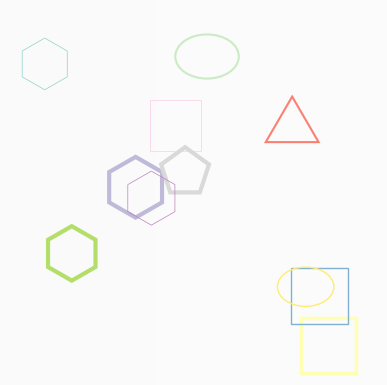[{"shape": "hexagon", "thickness": 0.5, "radius": 0.34, "center": [0.115, 0.834]}, {"shape": "square", "thickness": 2.5, "radius": 0.36, "center": [0.848, 0.103]}, {"shape": "hexagon", "thickness": 3, "radius": 0.39, "center": [0.35, 0.514]}, {"shape": "triangle", "thickness": 1.5, "radius": 0.39, "center": [0.754, 0.67]}, {"shape": "square", "thickness": 1, "radius": 0.37, "center": [0.824, 0.231]}, {"shape": "hexagon", "thickness": 3, "radius": 0.35, "center": [0.185, 0.342]}, {"shape": "square", "thickness": 0.5, "radius": 0.33, "center": [0.453, 0.674]}, {"shape": "pentagon", "thickness": 3, "radius": 0.32, "center": [0.478, 0.553]}, {"shape": "hexagon", "thickness": 0.5, "radius": 0.35, "center": [0.391, 0.485]}, {"shape": "oval", "thickness": 1.5, "radius": 0.41, "center": [0.534, 0.853]}, {"shape": "oval", "thickness": 1, "radius": 0.36, "center": [0.789, 0.255]}]